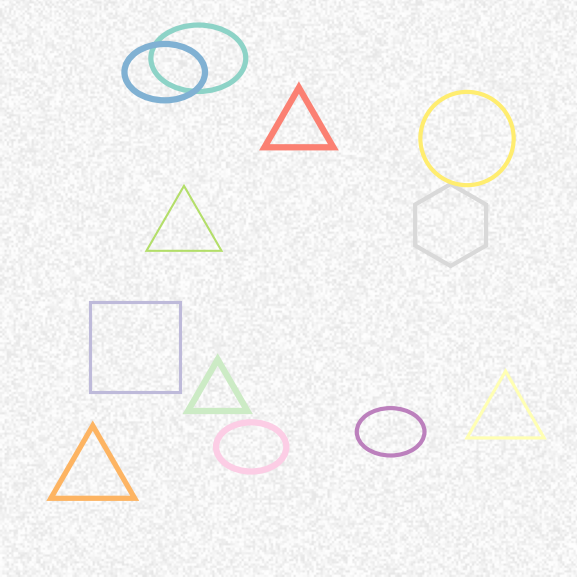[{"shape": "oval", "thickness": 2.5, "radius": 0.41, "center": [0.343, 0.898]}, {"shape": "triangle", "thickness": 1.5, "radius": 0.39, "center": [0.875, 0.279]}, {"shape": "square", "thickness": 1.5, "radius": 0.39, "center": [0.234, 0.398]}, {"shape": "triangle", "thickness": 3, "radius": 0.34, "center": [0.518, 0.779]}, {"shape": "oval", "thickness": 3, "radius": 0.35, "center": [0.285, 0.874]}, {"shape": "triangle", "thickness": 2.5, "radius": 0.42, "center": [0.161, 0.178]}, {"shape": "triangle", "thickness": 1, "radius": 0.38, "center": [0.319, 0.602]}, {"shape": "oval", "thickness": 3, "radius": 0.3, "center": [0.435, 0.225]}, {"shape": "hexagon", "thickness": 2, "radius": 0.35, "center": [0.78, 0.609]}, {"shape": "oval", "thickness": 2, "radius": 0.29, "center": [0.676, 0.251]}, {"shape": "triangle", "thickness": 3, "radius": 0.3, "center": [0.377, 0.317]}, {"shape": "circle", "thickness": 2, "radius": 0.4, "center": [0.809, 0.759]}]